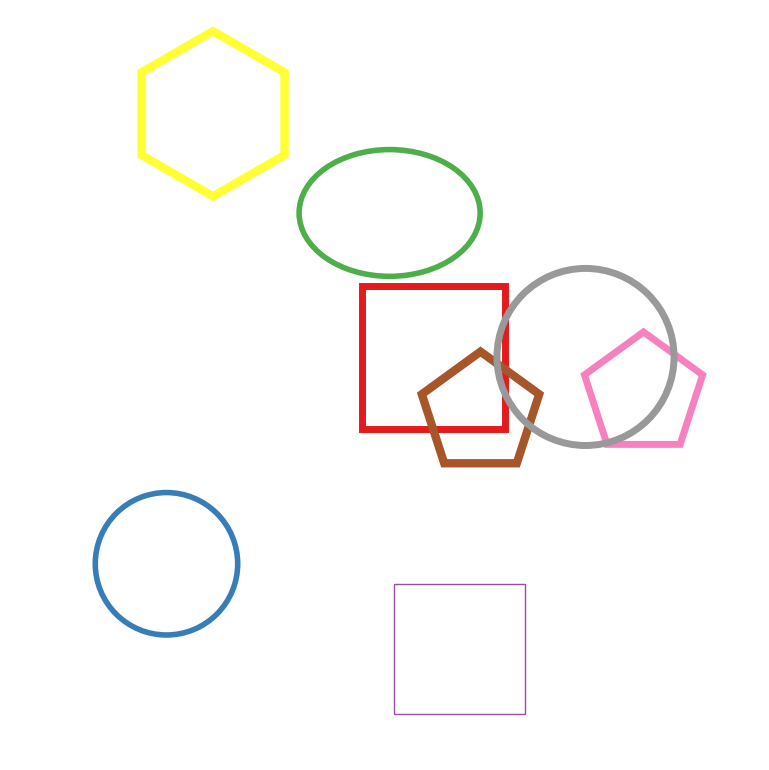[{"shape": "square", "thickness": 2.5, "radius": 0.46, "center": [0.563, 0.535]}, {"shape": "circle", "thickness": 2, "radius": 0.46, "center": [0.216, 0.268]}, {"shape": "oval", "thickness": 2, "radius": 0.59, "center": [0.506, 0.723]}, {"shape": "square", "thickness": 0.5, "radius": 0.42, "center": [0.597, 0.157]}, {"shape": "hexagon", "thickness": 3, "radius": 0.54, "center": [0.277, 0.852]}, {"shape": "pentagon", "thickness": 3, "radius": 0.4, "center": [0.624, 0.463]}, {"shape": "pentagon", "thickness": 2.5, "radius": 0.4, "center": [0.836, 0.488]}, {"shape": "circle", "thickness": 2.5, "radius": 0.57, "center": [0.76, 0.536]}]